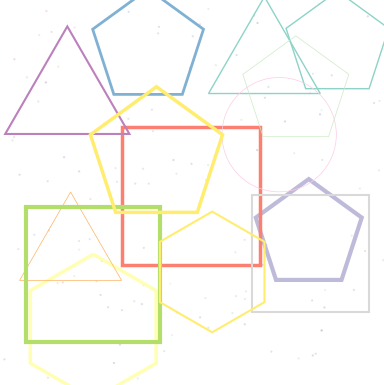[{"shape": "pentagon", "thickness": 1, "radius": 0.7, "center": [0.876, 0.883]}, {"shape": "triangle", "thickness": 1, "radius": 0.84, "center": [0.687, 0.841]}, {"shape": "hexagon", "thickness": 2.5, "radius": 0.94, "center": [0.242, 0.151]}, {"shape": "pentagon", "thickness": 3, "radius": 0.72, "center": [0.802, 0.39]}, {"shape": "square", "thickness": 2.5, "radius": 0.9, "center": [0.496, 0.491]}, {"shape": "pentagon", "thickness": 2, "radius": 0.76, "center": [0.385, 0.877]}, {"shape": "triangle", "thickness": 0.5, "radius": 0.77, "center": [0.183, 0.348]}, {"shape": "square", "thickness": 3, "radius": 0.87, "center": [0.242, 0.287]}, {"shape": "circle", "thickness": 0.5, "radius": 0.74, "center": [0.725, 0.65]}, {"shape": "square", "thickness": 1.5, "radius": 0.76, "center": [0.807, 0.341]}, {"shape": "triangle", "thickness": 1.5, "radius": 0.93, "center": [0.175, 0.745]}, {"shape": "pentagon", "thickness": 0.5, "radius": 0.72, "center": [0.768, 0.762]}, {"shape": "pentagon", "thickness": 2.5, "radius": 0.9, "center": [0.406, 0.594]}, {"shape": "hexagon", "thickness": 1.5, "radius": 0.78, "center": [0.551, 0.294]}]